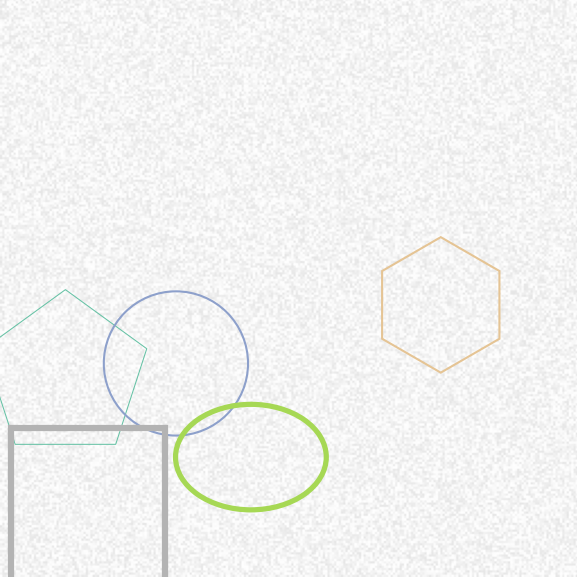[{"shape": "pentagon", "thickness": 0.5, "radius": 0.74, "center": [0.113, 0.35]}, {"shape": "circle", "thickness": 1, "radius": 0.62, "center": [0.305, 0.37]}, {"shape": "oval", "thickness": 2.5, "radius": 0.65, "center": [0.434, 0.208]}, {"shape": "hexagon", "thickness": 1, "radius": 0.59, "center": [0.763, 0.471]}, {"shape": "square", "thickness": 3, "radius": 0.66, "center": [0.152, 0.126]}]